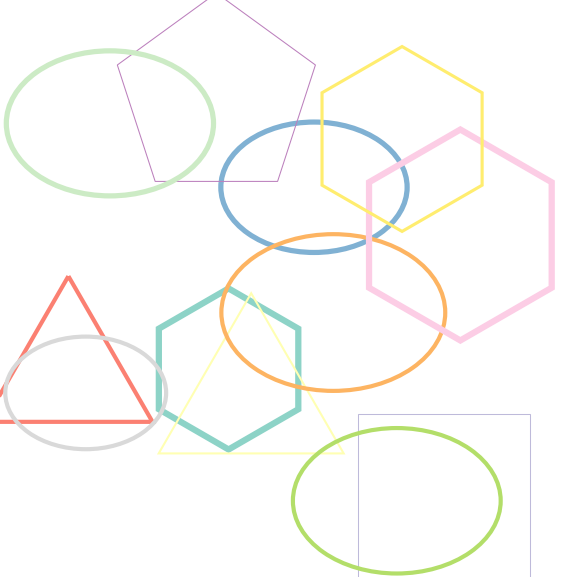[{"shape": "hexagon", "thickness": 3, "radius": 0.7, "center": [0.396, 0.36]}, {"shape": "triangle", "thickness": 1, "radius": 0.92, "center": [0.435, 0.306]}, {"shape": "square", "thickness": 0.5, "radius": 0.74, "center": [0.769, 0.133]}, {"shape": "triangle", "thickness": 2, "radius": 0.84, "center": [0.118, 0.353]}, {"shape": "oval", "thickness": 2.5, "radius": 0.81, "center": [0.544, 0.675]}, {"shape": "oval", "thickness": 2, "radius": 0.97, "center": [0.577, 0.458]}, {"shape": "oval", "thickness": 2, "radius": 0.9, "center": [0.687, 0.132]}, {"shape": "hexagon", "thickness": 3, "radius": 0.91, "center": [0.797, 0.592]}, {"shape": "oval", "thickness": 2, "radius": 0.7, "center": [0.148, 0.319]}, {"shape": "pentagon", "thickness": 0.5, "radius": 0.9, "center": [0.375, 0.831]}, {"shape": "oval", "thickness": 2.5, "radius": 0.9, "center": [0.19, 0.786]}, {"shape": "hexagon", "thickness": 1.5, "radius": 0.8, "center": [0.696, 0.758]}]